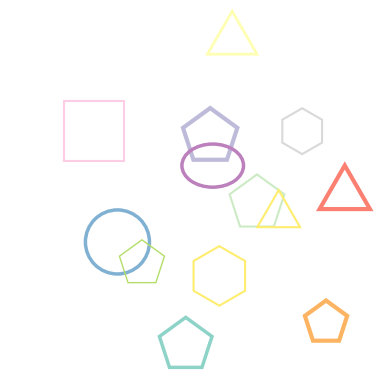[{"shape": "pentagon", "thickness": 2.5, "radius": 0.36, "center": [0.482, 0.104]}, {"shape": "triangle", "thickness": 2, "radius": 0.37, "center": [0.603, 0.896]}, {"shape": "pentagon", "thickness": 3, "radius": 0.37, "center": [0.546, 0.645]}, {"shape": "triangle", "thickness": 3, "radius": 0.38, "center": [0.895, 0.495]}, {"shape": "circle", "thickness": 2.5, "radius": 0.42, "center": [0.305, 0.372]}, {"shape": "pentagon", "thickness": 3, "radius": 0.29, "center": [0.847, 0.162]}, {"shape": "pentagon", "thickness": 1, "radius": 0.31, "center": [0.369, 0.316]}, {"shape": "square", "thickness": 1.5, "radius": 0.39, "center": [0.244, 0.66]}, {"shape": "hexagon", "thickness": 1.5, "radius": 0.3, "center": [0.785, 0.659]}, {"shape": "oval", "thickness": 2.5, "radius": 0.4, "center": [0.553, 0.57]}, {"shape": "pentagon", "thickness": 1.5, "radius": 0.37, "center": [0.668, 0.472]}, {"shape": "triangle", "thickness": 1.5, "radius": 0.32, "center": [0.724, 0.442]}, {"shape": "hexagon", "thickness": 1.5, "radius": 0.39, "center": [0.57, 0.283]}]